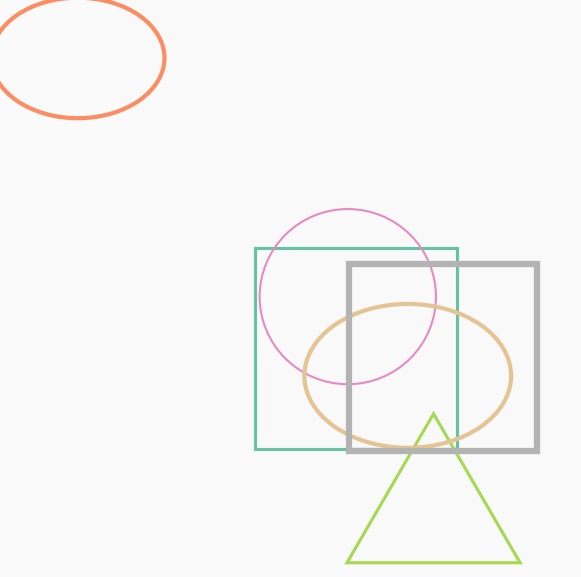[{"shape": "square", "thickness": 1.5, "radius": 0.87, "center": [0.612, 0.395]}, {"shape": "oval", "thickness": 2, "radius": 0.75, "center": [0.134, 0.899]}, {"shape": "circle", "thickness": 1, "radius": 0.76, "center": [0.598, 0.485]}, {"shape": "triangle", "thickness": 1.5, "radius": 0.86, "center": [0.746, 0.111]}, {"shape": "oval", "thickness": 2, "radius": 0.89, "center": [0.701, 0.348]}, {"shape": "square", "thickness": 3, "radius": 0.81, "center": [0.762, 0.38]}]